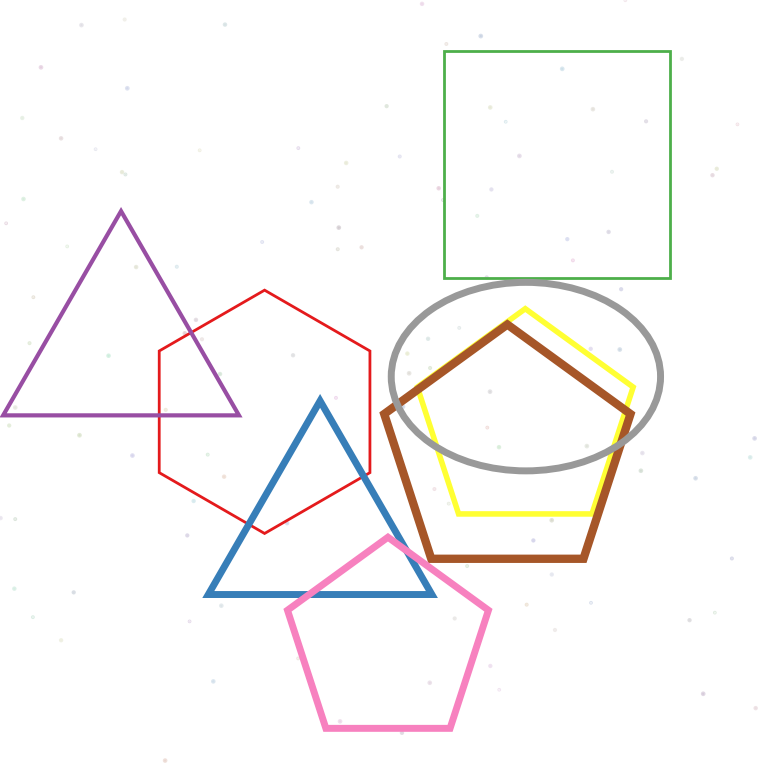[{"shape": "hexagon", "thickness": 1, "radius": 0.79, "center": [0.344, 0.465]}, {"shape": "triangle", "thickness": 2.5, "radius": 0.84, "center": [0.416, 0.312]}, {"shape": "square", "thickness": 1, "radius": 0.74, "center": [0.723, 0.786]}, {"shape": "triangle", "thickness": 1.5, "radius": 0.88, "center": [0.157, 0.549]}, {"shape": "pentagon", "thickness": 2, "radius": 0.74, "center": [0.682, 0.452]}, {"shape": "pentagon", "thickness": 3, "radius": 0.84, "center": [0.659, 0.41]}, {"shape": "pentagon", "thickness": 2.5, "radius": 0.69, "center": [0.504, 0.165]}, {"shape": "oval", "thickness": 2.5, "radius": 0.87, "center": [0.683, 0.511]}]